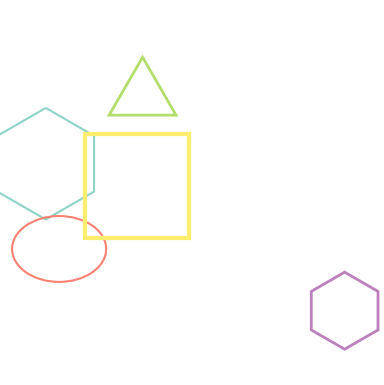[{"shape": "hexagon", "thickness": 1.5, "radius": 0.72, "center": [0.119, 0.575]}, {"shape": "oval", "thickness": 1.5, "radius": 0.61, "center": [0.154, 0.353]}, {"shape": "triangle", "thickness": 2, "radius": 0.5, "center": [0.37, 0.751]}, {"shape": "hexagon", "thickness": 2, "radius": 0.5, "center": [0.895, 0.193]}, {"shape": "square", "thickness": 3, "radius": 0.68, "center": [0.356, 0.516]}]